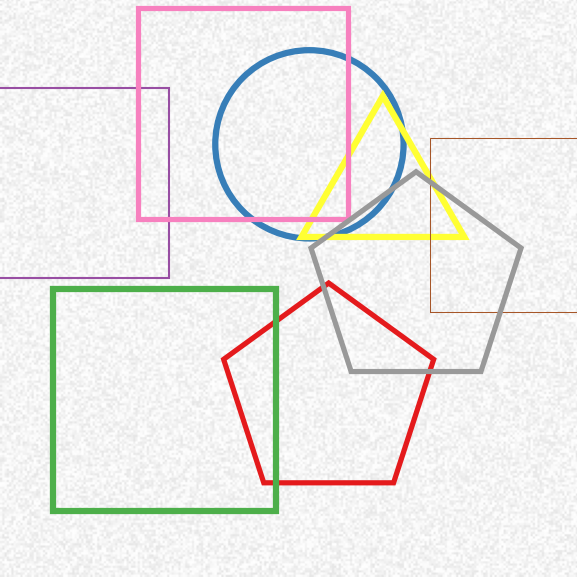[{"shape": "pentagon", "thickness": 2.5, "radius": 0.96, "center": [0.569, 0.318]}, {"shape": "circle", "thickness": 3, "radius": 0.82, "center": [0.536, 0.749]}, {"shape": "square", "thickness": 3, "radius": 0.96, "center": [0.285, 0.307]}, {"shape": "square", "thickness": 1, "radius": 0.82, "center": [0.129, 0.682]}, {"shape": "triangle", "thickness": 3, "radius": 0.81, "center": [0.663, 0.67]}, {"shape": "square", "thickness": 0.5, "radius": 0.76, "center": [0.895, 0.609]}, {"shape": "square", "thickness": 2.5, "radius": 0.91, "center": [0.421, 0.803]}, {"shape": "pentagon", "thickness": 2.5, "radius": 0.96, "center": [0.72, 0.511]}]